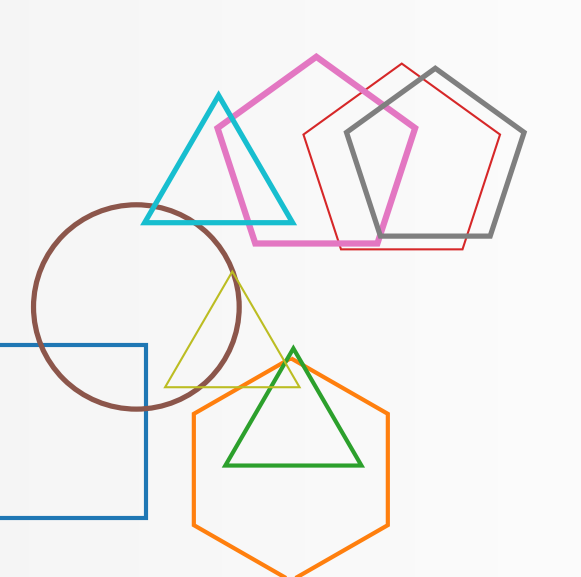[{"shape": "square", "thickness": 2, "radius": 0.75, "center": [0.1, 0.252]}, {"shape": "hexagon", "thickness": 2, "radius": 0.96, "center": [0.5, 0.186]}, {"shape": "triangle", "thickness": 2, "radius": 0.68, "center": [0.505, 0.261]}, {"shape": "pentagon", "thickness": 1, "radius": 0.89, "center": [0.691, 0.711]}, {"shape": "circle", "thickness": 2.5, "radius": 0.88, "center": [0.235, 0.468]}, {"shape": "pentagon", "thickness": 3, "radius": 0.89, "center": [0.544, 0.722]}, {"shape": "pentagon", "thickness": 2.5, "radius": 0.8, "center": [0.749, 0.72]}, {"shape": "triangle", "thickness": 1, "radius": 0.67, "center": [0.4, 0.395]}, {"shape": "triangle", "thickness": 2.5, "radius": 0.73, "center": [0.376, 0.687]}]